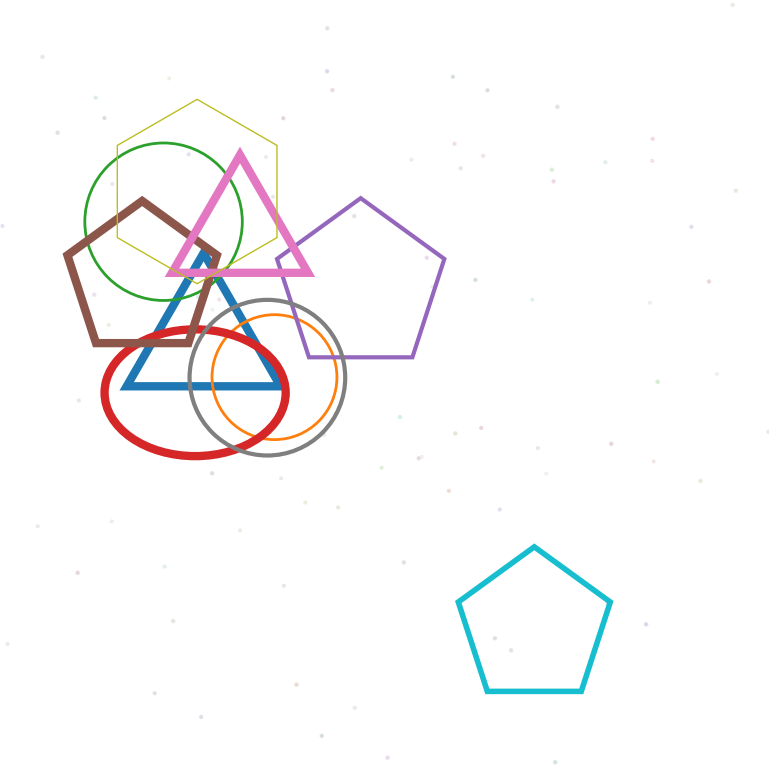[{"shape": "triangle", "thickness": 3, "radius": 0.58, "center": [0.264, 0.556]}, {"shape": "circle", "thickness": 1, "radius": 0.41, "center": [0.356, 0.51]}, {"shape": "circle", "thickness": 1, "radius": 0.51, "center": [0.212, 0.712]}, {"shape": "oval", "thickness": 3, "radius": 0.59, "center": [0.253, 0.49]}, {"shape": "pentagon", "thickness": 1.5, "radius": 0.57, "center": [0.468, 0.628]}, {"shape": "pentagon", "thickness": 3, "radius": 0.51, "center": [0.185, 0.637]}, {"shape": "triangle", "thickness": 3, "radius": 0.51, "center": [0.312, 0.697]}, {"shape": "circle", "thickness": 1.5, "radius": 0.51, "center": [0.347, 0.51]}, {"shape": "hexagon", "thickness": 0.5, "radius": 0.6, "center": [0.256, 0.751]}, {"shape": "pentagon", "thickness": 2, "radius": 0.52, "center": [0.694, 0.186]}]